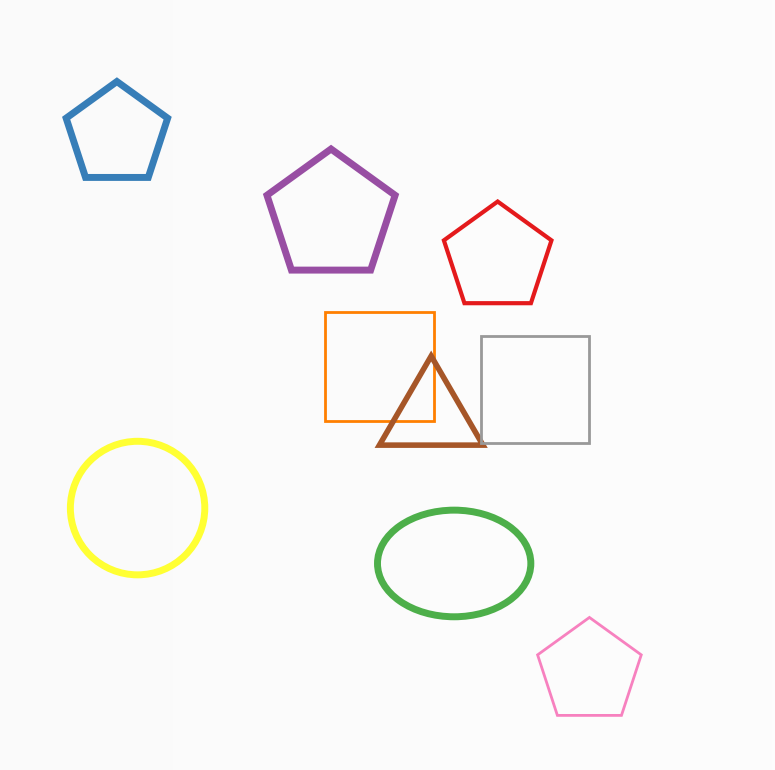[{"shape": "pentagon", "thickness": 1.5, "radius": 0.36, "center": [0.642, 0.665]}, {"shape": "pentagon", "thickness": 2.5, "radius": 0.34, "center": [0.151, 0.825]}, {"shape": "oval", "thickness": 2.5, "radius": 0.49, "center": [0.586, 0.268]}, {"shape": "pentagon", "thickness": 2.5, "radius": 0.43, "center": [0.427, 0.72]}, {"shape": "square", "thickness": 1, "radius": 0.35, "center": [0.489, 0.524]}, {"shape": "circle", "thickness": 2.5, "radius": 0.43, "center": [0.178, 0.34]}, {"shape": "triangle", "thickness": 2, "radius": 0.39, "center": [0.556, 0.46]}, {"shape": "pentagon", "thickness": 1, "radius": 0.35, "center": [0.761, 0.128]}, {"shape": "square", "thickness": 1, "radius": 0.35, "center": [0.69, 0.494]}]